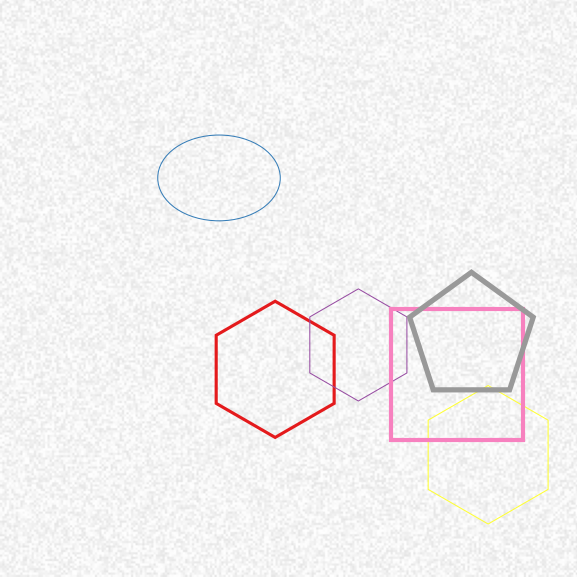[{"shape": "hexagon", "thickness": 1.5, "radius": 0.59, "center": [0.476, 0.36]}, {"shape": "oval", "thickness": 0.5, "radius": 0.53, "center": [0.379, 0.691]}, {"shape": "hexagon", "thickness": 0.5, "radius": 0.49, "center": [0.621, 0.402]}, {"shape": "hexagon", "thickness": 0.5, "radius": 0.6, "center": [0.845, 0.212]}, {"shape": "square", "thickness": 2, "radius": 0.57, "center": [0.791, 0.351]}, {"shape": "pentagon", "thickness": 2.5, "radius": 0.56, "center": [0.816, 0.415]}]